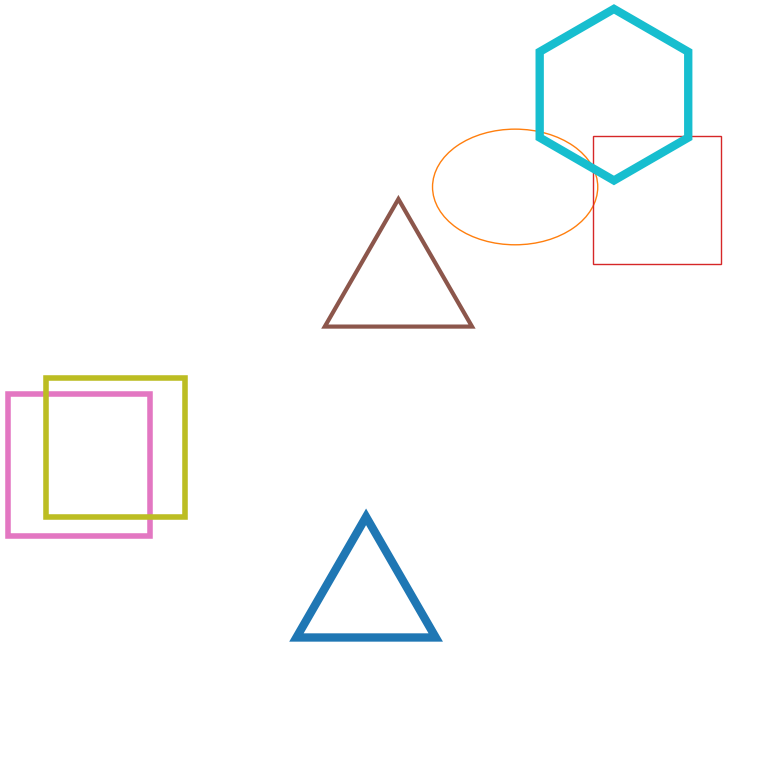[{"shape": "triangle", "thickness": 3, "radius": 0.52, "center": [0.475, 0.224]}, {"shape": "oval", "thickness": 0.5, "radius": 0.54, "center": [0.669, 0.757]}, {"shape": "square", "thickness": 0.5, "radius": 0.41, "center": [0.853, 0.74]}, {"shape": "triangle", "thickness": 1.5, "radius": 0.55, "center": [0.517, 0.631]}, {"shape": "square", "thickness": 2, "radius": 0.46, "center": [0.102, 0.396]}, {"shape": "square", "thickness": 2, "radius": 0.45, "center": [0.149, 0.418]}, {"shape": "hexagon", "thickness": 3, "radius": 0.56, "center": [0.797, 0.877]}]